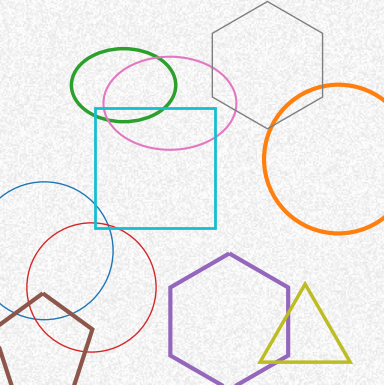[{"shape": "circle", "thickness": 1, "radius": 0.9, "center": [0.115, 0.349]}, {"shape": "circle", "thickness": 3, "radius": 0.97, "center": [0.879, 0.587]}, {"shape": "oval", "thickness": 2.5, "radius": 0.68, "center": [0.321, 0.779]}, {"shape": "circle", "thickness": 1, "radius": 0.84, "center": [0.238, 0.253]}, {"shape": "hexagon", "thickness": 3, "radius": 0.88, "center": [0.596, 0.165]}, {"shape": "pentagon", "thickness": 3, "radius": 0.68, "center": [0.111, 0.103]}, {"shape": "oval", "thickness": 1.5, "radius": 0.86, "center": [0.441, 0.732]}, {"shape": "hexagon", "thickness": 1, "radius": 0.83, "center": [0.695, 0.831]}, {"shape": "triangle", "thickness": 2.5, "radius": 0.68, "center": [0.793, 0.127]}, {"shape": "square", "thickness": 2, "radius": 0.78, "center": [0.404, 0.564]}]